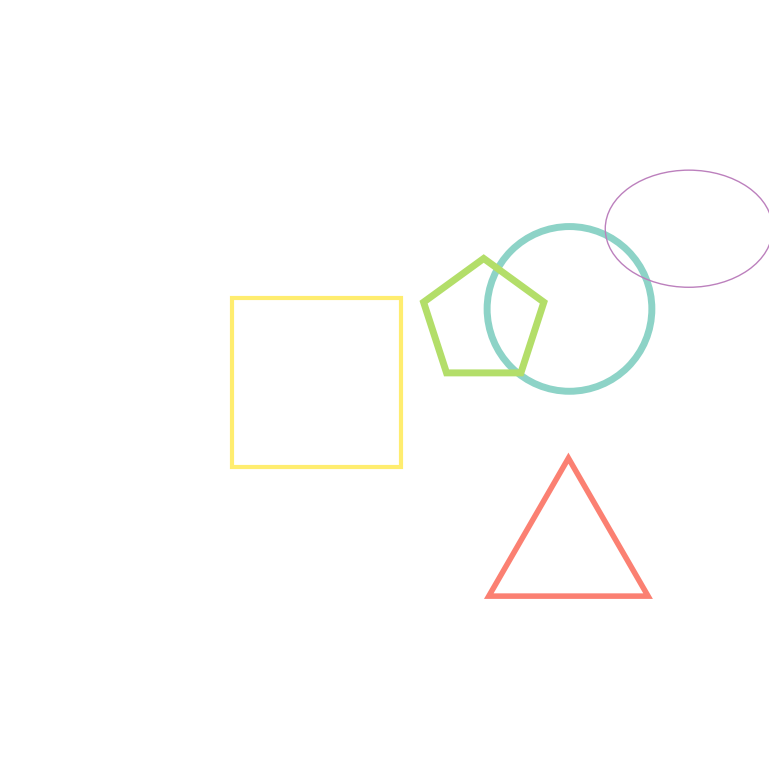[{"shape": "circle", "thickness": 2.5, "radius": 0.53, "center": [0.74, 0.599]}, {"shape": "triangle", "thickness": 2, "radius": 0.6, "center": [0.738, 0.286]}, {"shape": "pentagon", "thickness": 2.5, "radius": 0.41, "center": [0.628, 0.582]}, {"shape": "oval", "thickness": 0.5, "radius": 0.54, "center": [0.895, 0.703]}, {"shape": "square", "thickness": 1.5, "radius": 0.55, "center": [0.411, 0.503]}]